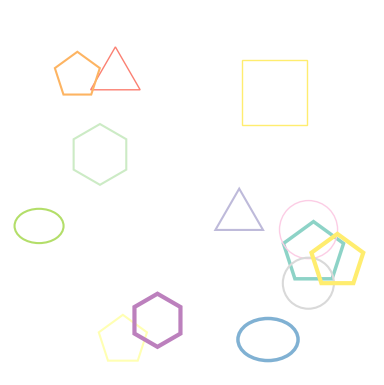[{"shape": "pentagon", "thickness": 2.5, "radius": 0.41, "center": [0.814, 0.342]}, {"shape": "pentagon", "thickness": 1.5, "radius": 0.33, "center": [0.319, 0.116]}, {"shape": "triangle", "thickness": 1.5, "radius": 0.36, "center": [0.621, 0.438]}, {"shape": "triangle", "thickness": 1, "radius": 0.37, "center": [0.3, 0.804]}, {"shape": "oval", "thickness": 2.5, "radius": 0.39, "center": [0.696, 0.118]}, {"shape": "pentagon", "thickness": 1.5, "radius": 0.31, "center": [0.201, 0.804]}, {"shape": "oval", "thickness": 1.5, "radius": 0.32, "center": [0.101, 0.413]}, {"shape": "circle", "thickness": 1, "radius": 0.38, "center": [0.801, 0.404]}, {"shape": "circle", "thickness": 1.5, "radius": 0.33, "center": [0.801, 0.264]}, {"shape": "hexagon", "thickness": 3, "radius": 0.34, "center": [0.409, 0.168]}, {"shape": "hexagon", "thickness": 1.5, "radius": 0.39, "center": [0.26, 0.599]}, {"shape": "square", "thickness": 1, "radius": 0.42, "center": [0.713, 0.761]}, {"shape": "pentagon", "thickness": 3, "radius": 0.35, "center": [0.876, 0.322]}]